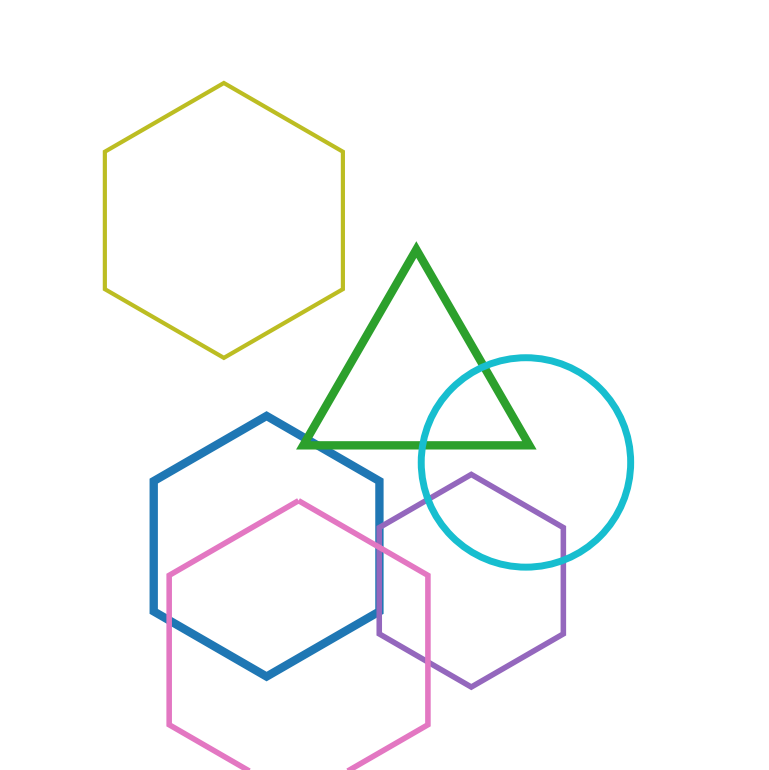[{"shape": "hexagon", "thickness": 3, "radius": 0.85, "center": [0.346, 0.291]}, {"shape": "triangle", "thickness": 3, "radius": 0.85, "center": [0.541, 0.506]}, {"shape": "hexagon", "thickness": 2, "radius": 0.69, "center": [0.612, 0.246]}, {"shape": "hexagon", "thickness": 2, "radius": 0.97, "center": [0.388, 0.156]}, {"shape": "hexagon", "thickness": 1.5, "radius": 0.89, "center": [0.291, 0.714]}, {"shape": "circle", "thickness": 2.5, "radius": 0.68, "center": [0.683, 0.399]}]